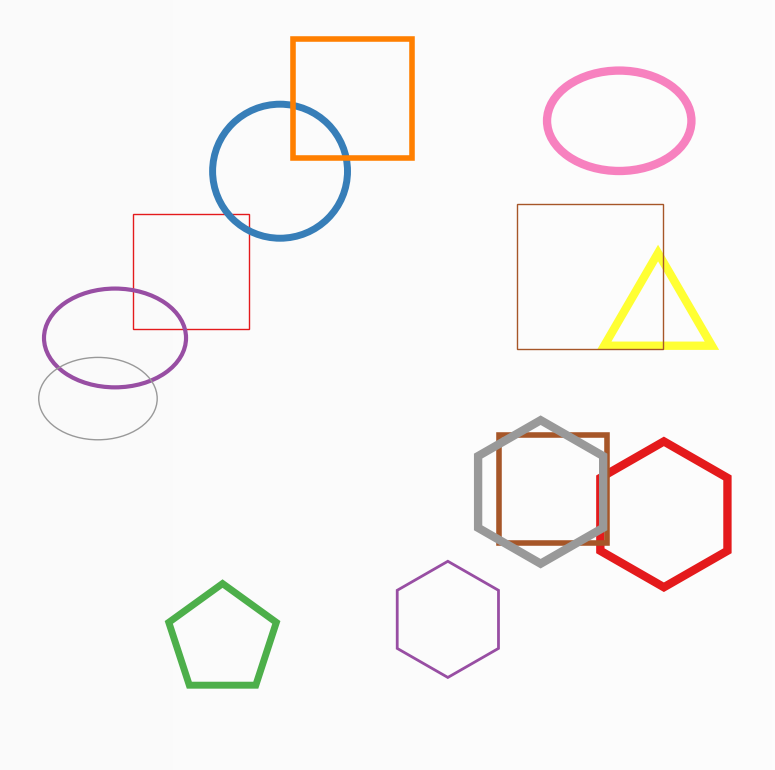[{"shape": "hexagon", "thickness": 3, "radius": 0.47, "center": [0.857, 0.332]}, {"shape": "square", "thickness": 0.5, "radius": 0.37, "center": [0.247, 0.648]}, {"shape": "circle", "thickness": 2.5, "radius": 0.44, "center": [0.361, 0.778]}, {"shape": "pentagon", "thickness": 2.5, "radius": 0.36, "center": [0.287, 0.169]}, {"shape": "hexagon", "thickness": 1, "radius": 0.38, "center": [0.578, 0.196]}, {"shape": "oval", "thickness": 1.5, "radius": 0.46, "center": [0.148, 0.561]}, {"shape": "square", "thickness": 2, "radius": 0.39, "center": [0.455, 0.872]}, {"shape": "triangle", "thickness": 3, "radius": 0.4, "center": [0.849, 0.591]}, {"shape": "square", "thickness": 0.5, "radius": 0.47, "center": [0.761, 0.641]}, {"shape": "square", "thickness": 2, "radius": 0.35, "center": [0.714, 0.365]}, {"shape": "oval", "thickness": 3, "radius": 0.47, "center": [0.799, 0.843]}, {"shape": "hexagon", "thickness": 3, "radius": 0.47, "center": [0.698, 0.361]}, {"shape": "oval", "thickness": 0.5, "radius": 0.38, "center": [0.126, 0.482]}]